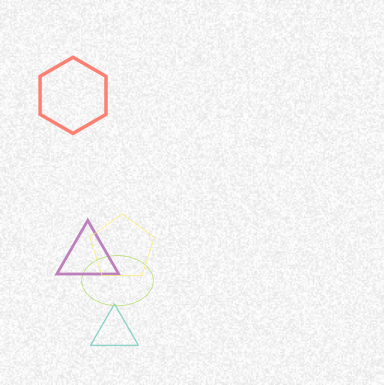[{"shape": "triangle", "thickness": 1, "radius": 0.36, "center": [0.297, 0.139]}, {"shape": "hexagon", "thickness": 2.5, "radius": 0.49, "center": [0.19, 0.752]}, {"shape": "oval", "thickness": 0.5, "radius": 0.46, "center": [0.305, 0.271]}, {"shape": "triangle", "thickness": 2, "radius": 0.46, "center": [0.228, 0.335]}, {"shape": "pentagon", "thickness": 0.5, "radius": 0.44, "center": [0.317, 0.356]}]